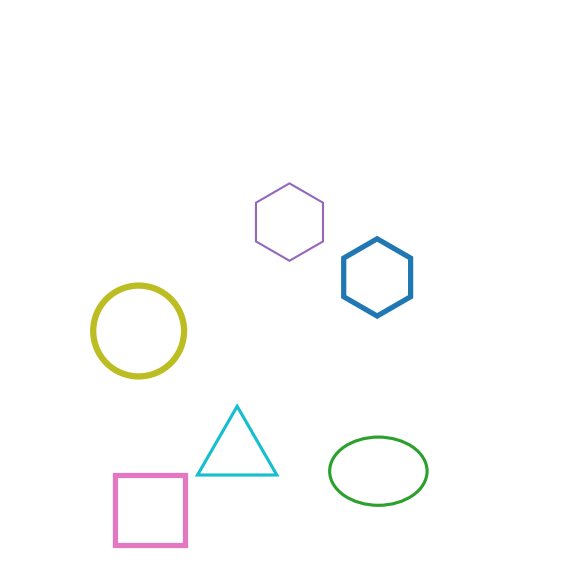[{"shape": "hexagon", "thickness": 2.5, "radius": 0.33, "center": [0.653, 0.519]}, {"shape": "oval", "thickness": 1.5, "radius": 0.42, "center": [0.655, 0.183]}, {"shape": "hexagon", "thickness": 1, "radius": 0.34, "center": [0.501, 0.615]}, {"shape": "square", "thickness": 2.5, "radius": 0.3, "center": [0.26, 0.116]}, {"shape": "circle", "thickness": 3, "radius": 0.39, "center": [0.24, 0.426]}, {"shape": "triangle", "thickness": 1.5, "radius": 0.4, "center": [0.411, 0.216]}]